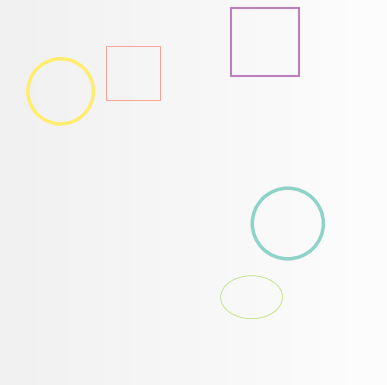[{"shape": "circle", "thickness": 2.5, "radius": 0.46, "center": [0.743, 0.419]}, {"shape": "square", "thickness": 0.5, "radius": 0.35, "center": [0.342, 0.81]}, {"shape": "oval", "thickness": 0.5, "radius": 0.4, "center": [0.649, 0.228]}, {"shape": "square", "thickness": 1.5, "radius": 0.44, "center": [0.683, 0.891]}, {"shape": "circle", "thickness": 2.5, "radius": 0.42, "center": [0.157, 0.763]}]